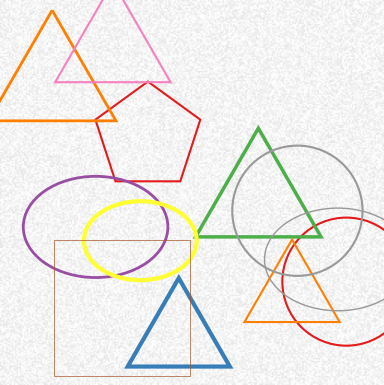[{"shape": "circle", "thickness": 1.5, "radius": 0.83, "center": [0.9, 0.268]}, {"shape": "pentagon", "thickness": 1.5, "radius": 0.72, "center": [0.384, 0.645]}, {"shape": "triangle", "thickness": 3, "radius": 0.77, "center": [0.464, 0.125]}, {"shape": "triangle", "thickness": 2.5, "radius": 0.94, "center": [0.671, 0.479]}, {"shape": "oval", "thickness": 2, "radius": 0.94, "center": [0.248, 0.411]}, {"shape": "triangle", "thickness": 2, "radius": 0.96, "center": [0.135, 0.782]}, {"shape": "triangle", "thickness": 1.5, "radius": 0.71, "center": [0.759, 0.235]}, {"shape": "oval", "thickness": 3, "radius": 0.73, "center": [0.364, 0.375]}, {"shape": "square", "thickness": 0.5, "radius": 0.89, "center": [0.317, 0.2]}, {"shape": "triangle", "thickness": 1.5, "radius": 0.87, "center": [0.293, 0.873]}, {"shape": "oval", "thickness": 1, "radius": 0.95, "center": [0.877, 0.326]}, {"shape": "circle", "thickness": 1.5, "radius": 0.85, "center": [0.772, 0.453]}]